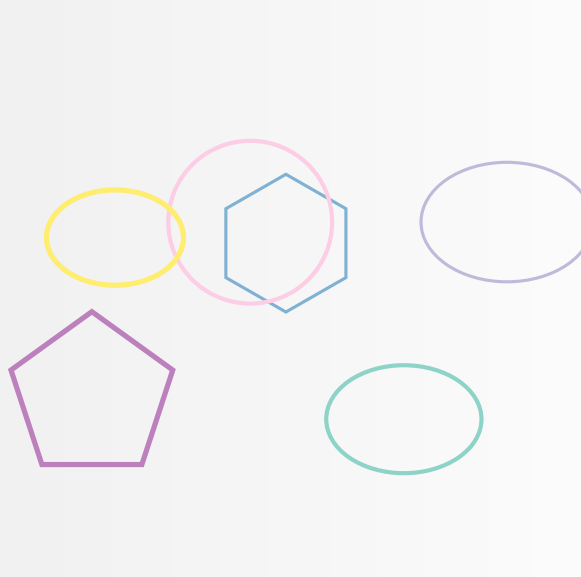[{"shape": "oval", "thickness": 2, "radius": 0.67, "center": [0.695, 0.273]}, {"shape": "oval", "thickness": 1.5, "radius": 0.74, "center": [0.872, 0.615]}, {"shape": "hexagon", "thickness": 1.5, "radius": 0.6, "center": [0.492, 0.578]}, {"shape": "circle", "thickness": 2, "radius": 0.7, "center": [0.43, 0.614]}, {"shape": "pentagon", "thickness": 2.5, "radius": 0.73, "center": [0.158, 0.313]}, {"shape": "oval", "thickness": 2.5, "radius": 0.59, "center": [0.198, 0.588]}]